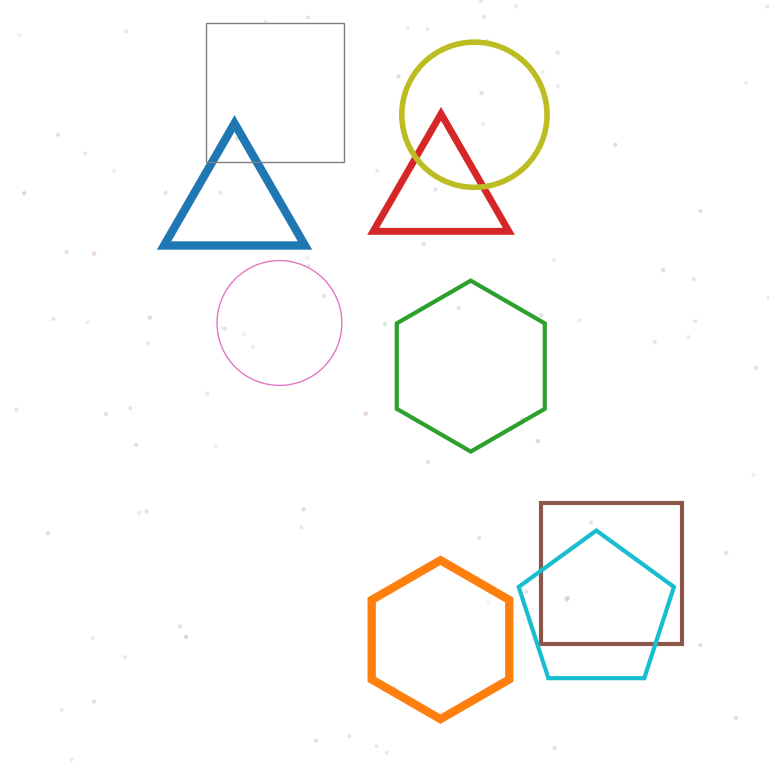[{"shape": "triangle", "thickness": 3, "radius": 0.53, "center": [0.305, 0.734]}, {"shape": "hexagon", "thickness": 3, "radius": 0.52, "center": [0.572, 0.169]}, {"shape": "hexagon", "thickness": 1.5, "radius": 0.55, "center": [0.611, 0.525]}, {"shape": "triangle", "thickness": 2.5, "radius": 0.51, "center": [0.573, 0.75]}, {"shape": "square", "thickness": 1.5, "radius": 0.46, "center": [0.795, 0.256]}, {"shape": "circle", "thickness": 0.5, "radius": 0.41, "center": [0.363, 0.581]}, {"shape": "square", "thickness": 0.5, "radius": 0.45, "center": [0.357, 0.88]}, {"shape": "circle", "thickness": 2, "radius": 0.47, "center": [0.616, 0.851]}, {"shape": "pentagon", "thickness": 1.5, "radius": 0.53, "center": [0.774, 0.205]}]